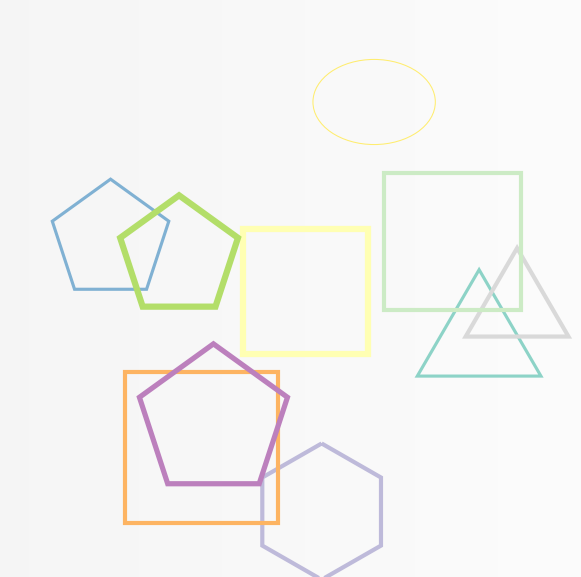[{"shape": "triangle", "thickness": 1.5, "radius": 0.61, "center": [0.824, 0.409]}, {"shape": "square", "thickness": 3, "radius": 0.54, "center": [0.526, 0.494]}, {"shape": "hexagon", "thickness": 2, "radius": 0.59, "center": [0.553, 0.113]}, {"shape": "pentagon", "thickness": 1.5, "radius": 0.53, "center": [0.19, 0.584]}, {"shape": "square", "thickness": 2, "radius": 0.66, "center": [0.346, 0.224]}, {"shape": "pentagon", "thickness": 3, "radius": 0.53, "center": [0.308, 0.554]}, {"shape": "triangle", "thickness": 2, "radius": 0.51, "center": [0.89, 0.467]}, {"shape": "pentagon", "thickness": 2.5, "radius": 0.67, "center": [0.367, 0.27]}, {"shape": "square", "thickness": 2, "radius": 0.59, "center": [0.778, 0.581]}, {"shape": "oval", "thickness": 0.5, "radius": 0.53, "center": [0.644, 0.823]}]